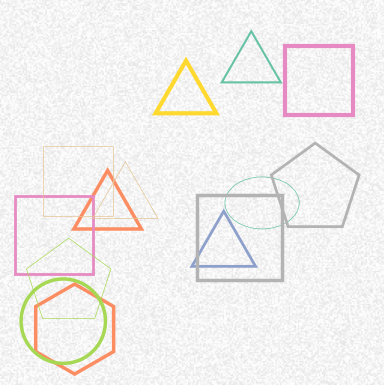[{"shape": "oval", "thickness": 0.5, "radius": 0.48, "center": [0.681, 0.473]}, {"shape": "triangle", "thickness": 1.5, "radius": 0.44, "center": [0.653, 0.83]}, {"shape": "hexagon", "thickness": 2.5, "radius": 0.58, "center": [0.194, 0.145]}, {"shape": "triangle", "thickness": 2.5, "radius": 0.51, "center": [0.28, 0.456]}, {"shape": "triangle", "thickness": 2, "radius": 0.48, "center": [0.581, 0.356]}, {"shape": "square", "thickness": 3, "radius": 0.44, "center": [0.828, 0.791]}, {"shape": "square", "thickness": 2, "radius": 0.51, "center": [0.14, 0.39]}, {"shape": "pentagon", "thickness": 0.5, "radius": 0.58, "center": [0.178, 0.266]}, {"shape": "circle", "thickness": 2.5, "radius": 0.55, "center": [0.164, 0.166]}, {"shape": "triangle", "thickness": 3, "radius": 0.46, "center": [0.483, 0.751]}, {"shape": "triangle", "thickness": 0.5, "radius": 0.49, "center": [0.326, 0.481]}, {"shape": "square", "thickness": 0.5, "radius": 0.45, "center": [0.203, 0.53]}, {"shape": "square", "thickness": 2.5, "radius": 0.55, "center": [0.623, 0.382]}, {"shape": "pentagon", "thickness": 2, "radius": 0.6, "center": [0.819, 0.508]}]